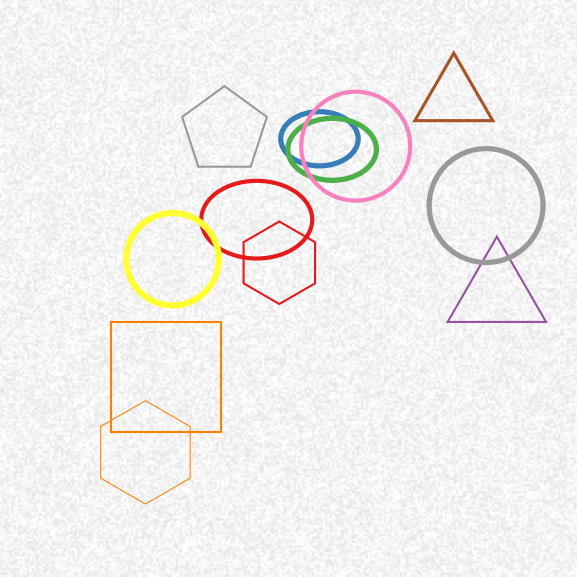[{"shape": "oval", "thickness": 2, "radius": 0.48, "center": [0.445, 0.619]}, {"shape": "hexagon", "thickness": 1, "radius": 0.36, "center": [0.484, 0.544]}, {"shape": "oval", "thickness": 2.5, "radius": 0.34, "center": [0.553, 0.759]}, {"shape": "oval", "thickness": 2.5, "radius": 0.38, "center": [0.575, 0.741]}, {"shape": "triangle", "thickness": 1, "radius": 0.49, "center": [0.86, 0.491]}, {"shape": "square", "thickness": 1, "radius": 0.47, "center": [0.287, 0.346]}, {"shape": "hexagon", "thickness": 0.5, "radius": 0.45, "center": [0.252, 0.216]}, {"shape": "circle", "thickness": 3, "radius": 0.4, "center": [0.299, 0.55]}, {"shape": "triangle", "thickness": 1.5, "radius": 0.39, "center": [0.786, 0.829]}, {"shape": "circle", "thickness": 2, "radius": 0.47, "center": [0.616, 0.746]}, {"shape": "circle", "thickness": 2.5, "radius": 0.49, "center": [0.842, 0.643]}, {"shape": "pentagon", "thickness": 1, "radius": 0.39, "center": [0.389, 0.773]}]